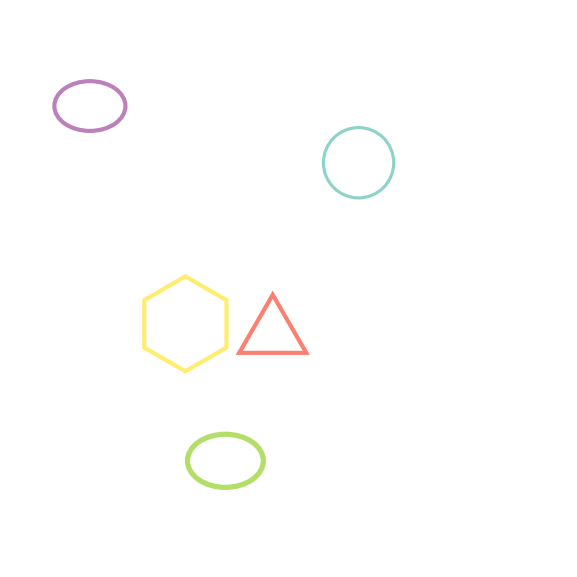[{"shape": "circle", "thickness": 1.5, "radius": 0.3, "center": [0.621, 0.717]}, {"shape": "triangle", "thickness": 2, "radius": 0.34, "center": [0.472, 0.422]}, {"shape": "oval", "thickness": 2.5, "radius": 0.33, "center": [0.39, 0.201]}, {"shape": "oval", "thickness": 2, "radius": 0.31, "center": [0.156, 0.816]}, {"shape": "hexagon", "thickness": 2, "radius": 0.41, "center": [0.321, 0.438]}]